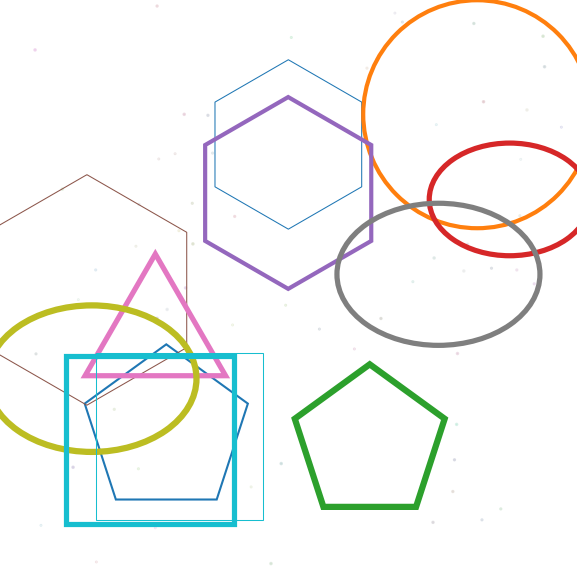[{"shape": "pentagon", "thickness": 1, "radius": 0.74, "center": [0.288, 0.254]}, {"shape": "hexagon", "thickness": 0.5, "radius": 0.73, "center": [0.499, 0.749]}, {"shape": "circle", "thickness": 2, "radius": 0.99, "center": [0.826, 0.801]}, {"shape": "pentagon", "thickness": 3, "radius": 0.68, "center": [0.64, 0.232]}, {"shape": "oval", "thickness": 2.5, "radius": 0.7, "center": [0.883, 0.654]}, {"shape": "hexagon", "thickness": 2, "radius": 0.83, "center": [0.499, 0.665]}, {"shape": "hexagon", "thickness": 0.5, "radius": 1.0, "center": [0.15, 0.497]}, {"shape": "triangle", "thickness": 2.5, "radius": 0.7, "center": [0.269, 0.419]}, {"shape": "oval", "thickness": 2.5, "radius": 0.88, "center": [0.759, 0.524]}, {"shape": "oval", "thickness": 3, "radius": 0.91, "center": [0.159, 0.343]}, {"shape": "square", "thickness": 0.5, "radius": 0.72, "center": [0.311, 0.244]}, {"shape": "square", "thickness": 2.5, "radius": 0.73, "center": [0.26, 0.237]}]